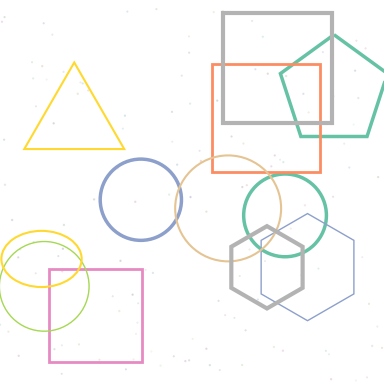[{"shape": "circle", "thickness": 2.5, "radius": 0.54, "center": [0.74, 0.441]}, {"shape": "pentagon", "thickness": 2.5, "radius": 0.73, "center": [0.867, 0.764]}, {"shape": "square", "thickness": 2, "radius": 0.7, "center": [0.691, 0.694]}, {"shape": "circle", "thickness": 2.5, "radius": 0.53, "center": [0.366, 0.481]}, {"shape": "hexagon", "thickness": 1, "radius": 0.7, "center": [0.799, 0.306]}, {"shape": "square", "thickness": 2, "radius": 0.6, "center": [0.249, 0.181]}, {"shape": "circle", "thickness": 1, "radius": 0.58, "center": [0.115, 0.256]}, {"shape": "oval", "thickness": 1.5, "radius": 0.52, "center": [0.108, 0.327]}, {"shape": "triangle", "thickness": 1.5, "radius": 0.75, "center": [0.193, 0.688]}, {"shape": "circle", "thickness": 1.5, "radius": 0.69, "center": [0.593, 0.459]}, {"shape": "hexagon", "thickness": 3, "radius": 0.53, "center": [0.693, 0.306]}, {"shape": "square", "thickness": 3, "radius": 0.71, "center": [0.721, 0.823]}]